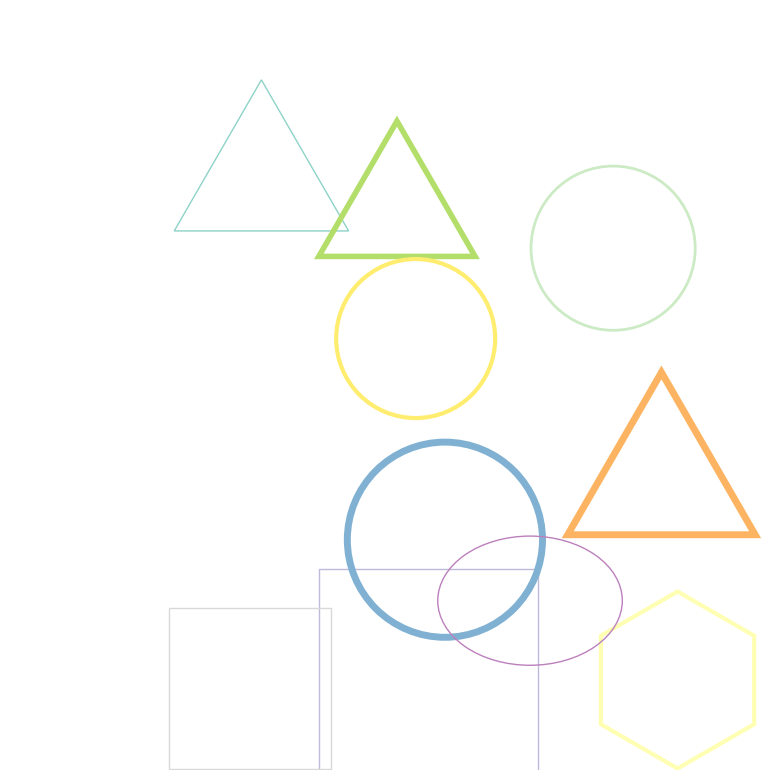[{"shape": "triangle", "thickness": 0.5, "radius": 0.65, "center": [0.34, 0.765]}, {"shape": "hexagon", "thickness": 1.5, "radius": 0.57, "center": [0.88, 0.117]}, {"shape": "square", "thickness": 0.5, "radius": 0.71, "center": [0.557, 0.118]}, {"shape": "circle", "thickness": 2.5, "radius": 0.63, "center": [0.578, 0.299]}, {"shape": "triangle", "thickness": 2.5, "radius": 0.7, "center": [0.859, 0.376]}, {"shape": "triangle", "thickness": 2, "radius": 0.59, "center": [0.516, 0.726]}, {"shape": "square", "thickness": 0.5, "radius": 0.52, "center": [0.325, 0.106]}, {"shape": "oval", "thickness": 0.5, "radius": 0.6, "center": [0.688, 0.22]}, {"shape": "circle", "thickness": 1, "radius": 0.53, "center": [0.796, 0.678]}, {"shape": "circle", "thickness": 1.5, "radius": 0.52, "center": [0.54, 0.56]}]